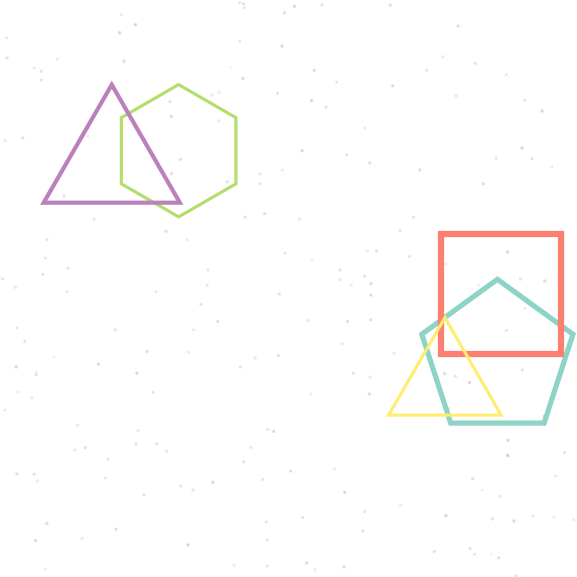[{"shape": "pentagon", "thickness": 2.5, "radius": 0.69, "center": [0.861, 0.378]}, {"shape": "square", "thickness": 3, "radius": 0.52, "center": [0.867, 0.489]}, {"shape": "hexagon", "thickness": 1.5, "radius": 0.57, "center": [0.309, 0.738]}, {"shape": "triangle", "thickness": 2, "radius": 0.68, "center": [0.194, 0.716]}, {"shape": "triangle", "thickness": 1.5, "radius": 0.56, "center": [0.77, 0.337]}]